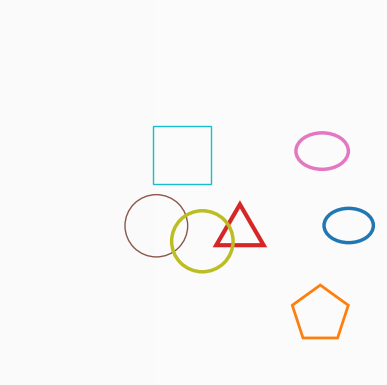[{"shape": "oval", "thickness": 2.5, "radius": 0.32, "center": [0.9, 0.414]}, {"shape": "pentagon", "thickness": 2, "radius": 0.38, "center": [0.827, 0.184]}, {"shape": "triangle", "thickness": 3, "radius": 0.35, "center": [0.619, 0.398]}, {"shape": "circle", "thickness": 1, "radius": 0.4, "center": [0.403, 0.414]}, {"shape": "oval", "thickness": 2.5, "radius": 0.34, "center": [0.831, 0.608]}, {"shape": "circle", "thickness": 2.5, "radius": 0.4, "center": [0.522, 0.373]}, {"shape": "square", "thickness": 1, "radius": 0.37, "center": [0.47, 0.597]}]